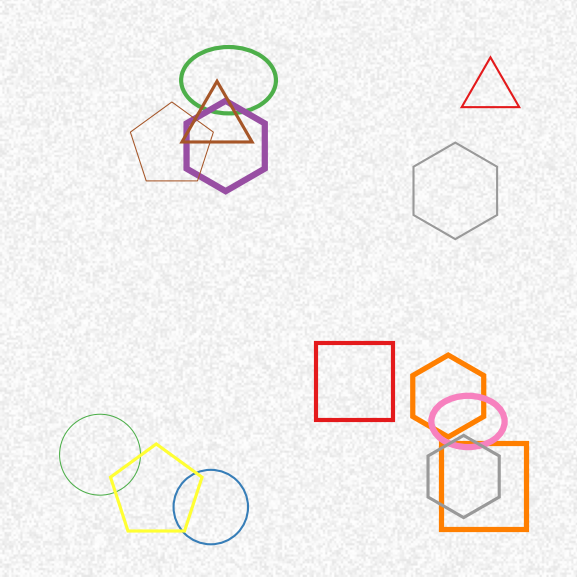[{"shape": "triangle", "thickness": 1, "radius": 0.29, "center": [0.849, 0.842]}, {"shape": "square", "thickness": 2, "radius": 0.33, "center": [0.614, 0.338]}, {"shape": "circle", "thickness": 1, "radius": 0.32, "center": [0.365, 0.121]}, {"shape": "oval", "thickness": 2, "radius": 0.41, "center": [0.396, 0.86]}, {"shape": "circle", "thickness": 0.5, "radius": 0.35, "center": [0.173, 0.212]}, {"shape": "hexagon", "thickness": 3, "radius": 0.39, "center": [0.391, 0.746]}, {"shape": "square", "thickness": 2.5, "radius": 0.37, "center": [0.837, 0.158]}, {"shape": "hexagon", "thickness": 2.5, "radius": 0.35, "center": [0.776, 0.313]}, {"shape": "pentagon", "thickness": 1.5, "radius": 0.42, "center": [0.271, 0.147]}, {"shape": "triangle", "thickness": 1.5, "radius": 0.35, "center": [0.376, 0.788]}, {"shape": "pentagon", "thickness": 0.5, "radius": 0.38, "center": [0.298, 0.747]}, {"shape": "oval", "thickness": 3, "radius": 0.32, "center": [0.81, 0.269]}, {"shape": "hexagon", "thickness": 1.5, "radius": 0.36, "center": [0.803, 0.174]}, {"shape": "hexagon", "thickness": 1, "radius": 0.42, "center": [0.788, 0.669]}]